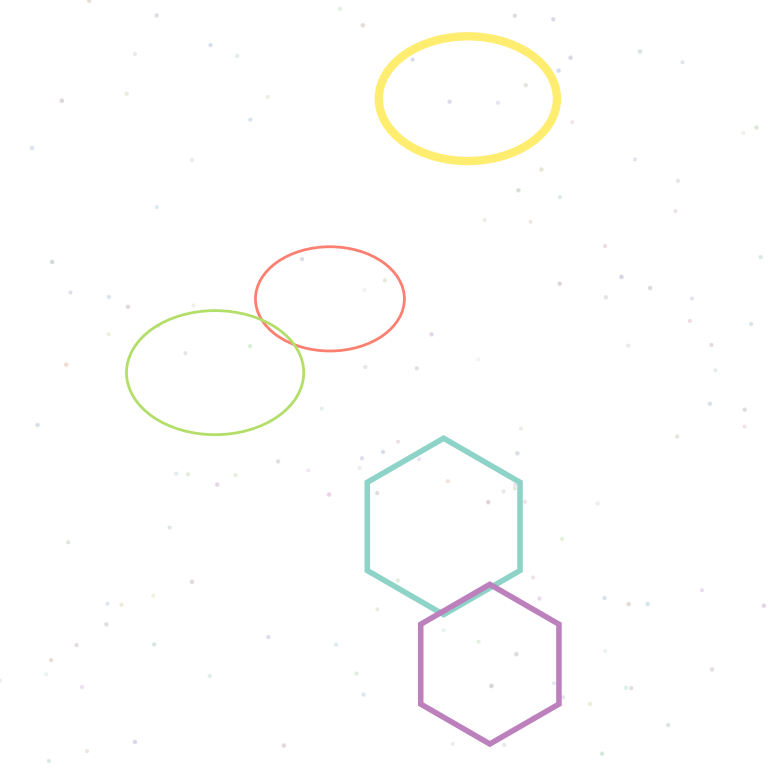[{"shape": "hexagon", "thickness": 2, "radius": 0.57, "center": [0.576, 0.316]}, {"shape": "oval", "thickness": 1, "radius": 0.48, "center": [0.428, 0.612]}, {"shape": "oval", "thickness": 1, "radius": 0.58, "center": [0.279, 0.516]}, {"shape": "hexagon", "thickness": 2, "radius": 0.52, "center": [0.636, 0.137]}, {"shape": "oval", "thickness": 3, "radius": 0.58, "center": [0.608, 0.872]}]